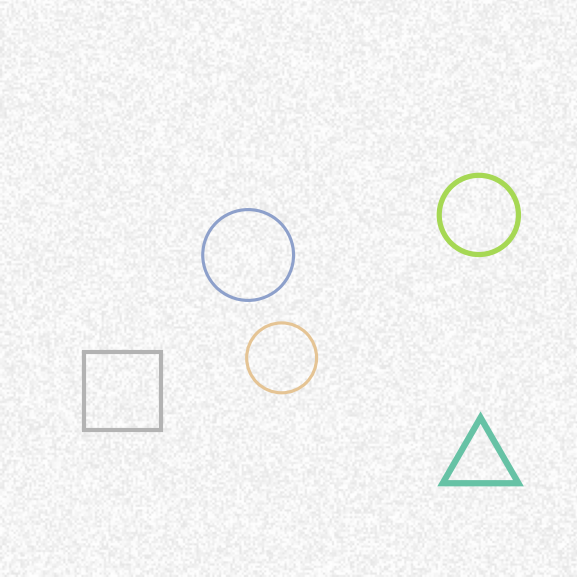[{"shape": "triangle", "thickness": 3, "radius": 0.38, "center": [0.832, 0.2]}, {"shape": "circle", "thickness": 1.5, "radius": 0.39, "center": [0.43, 0.558]}, {"shape": "circle", "thickness": 2.5, "radius": 0.34, "center": [0.829, 0.627]}, {"shape": "circle", "thickness": 1.5, "radius": 0.3, "center": [0.488, 0.379]}, {"shape": "square", "thickness": 2, "radius": 0.34, "center": [0.212, 0.322]}]